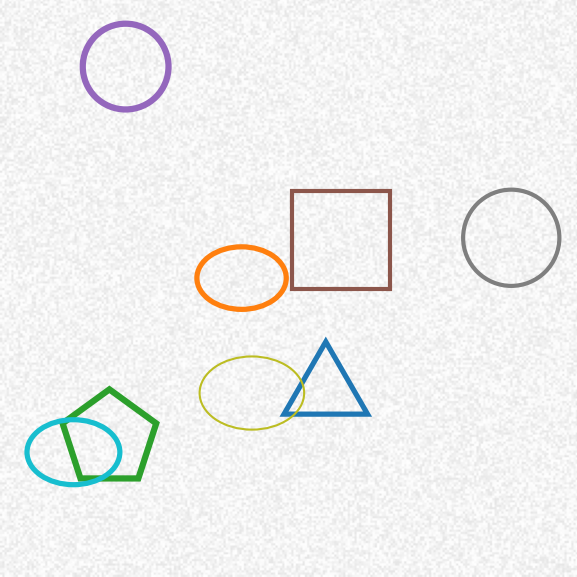[{"shape": "triangle", "thickness": 2.5, "radius": 0.42, "center": [0.564, 0.324]}, {"shape": "oval", "thickness": 2.5, "radius": 0.39, "center": [0.418, 0.518]}, {"shape": "pentagon", "thickness": 3, "radius": 0.43, "center": [0.189, 0.24]}, {"shape": "circle", "thickness": 3, "radius": 0.37, "center": [0.218, 0.884]}, {"shape": "square", "thickness": 2, "radius": 0.42, "center": [0.59, 0.584]}, {"shape": "circle", "thickness": 2, "radius": 0.42, "center": [0.885, 0.587]}, {"shape": "oval", "thickness": 1, "radius": 0.45, "center": [0.436, 0.319]}, {"shape": "oval", "thickness": 2.5, "radius": 0.4, "center": [0.127, 0.216]}]